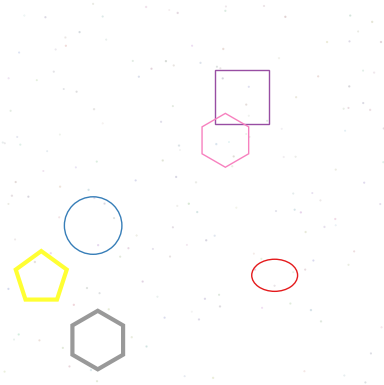[{"shape": "oval", "thickness": 1, "radius": 0.3, "center": [0.713, 0.285]}, {"shape": "circle", "thickness": 1, "radius": 0.37, "center": [0.242, 0.414]}, {"shape": "square", "thickness": 1, "radius": 0.35, "center": [0.629, 0.749]}, {"shape": "pentagon", "thickness": 3, "radius": 0.35, "center": [0.107, 0.278]}, {"shape": "hexagon", "thickness": 1, "radius": 0.35, "center": [0.585, 0.636]}, {"shape": "hexagon", "thickness": 3, "radius": 0.38, "center": [0.254, 0.117]}]